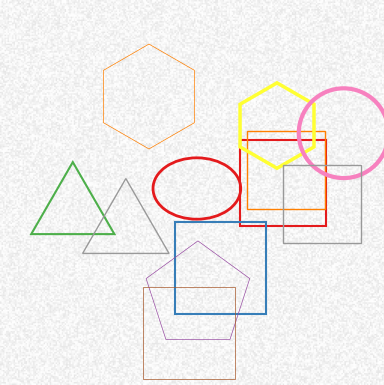[{"shape": "square", "thickness": 1.5, "radius": 0.56, "center": [0.735, 0.526]}, {"shape": "oval", "thickness": 2, "radius": 0.57, "center": [0.511, 0.51]}, {"shape": "square", "thickness": 1.5, "radius": 0.6, "center": [0.573, 0.304]}, {"shape": "triangle", "thickness": 1.5, "radius": 0.62, "center": [0.189, 0.454]}, {"shape": "pentagon", "thickness": 0.5, "radius": 0.71, "center": [0.514, 0.233]}, {"shape": "square", "thickness": 1, "radius": 0.51, "center": [0.742, 0.558]}, {"shape": "hexagon", "thickness": 0.5, "radius": 0.68, "center": [0.387, 0.749]}, {"shape": "hexagon", "thickness": 2.5, "radius": 0.55, "center": [0.72, 0.674]}, {"shape": "square", "thickness": 0.5, "radius": 0.6, "center": [0.492, 0.134]}, {"shape": "circle", "thickness": 3, "radius": 0.58, "center": [0.893, 0.654]}, {"shape": "triangle", "thickness": 1, "radius": 0.65, "center": [0.327, 0.407]}, {"shape": "square", "thickness": 1, "radius": 0.51, "center": [0.837, 0.471]}]